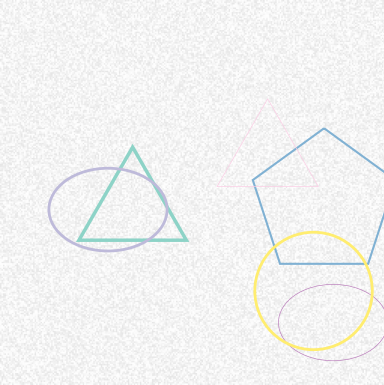[{"shape": "triangle", "thickness": 2.5, "radius": 0.81, "center": [0.345, 0.457]}, {"shape": "oval", "thickness": 2, "radius": 0.77, "center": [0.281, 0.456]}, {"shape": "pentagon", "thickness": 1.5, "radius": 0.97, "center": [0.842, 0.472]}, {"shape": "triangle", "thickness": 0.5, "radius": 0.76, "center": [0.695, 0.591]}, {"shape": "oval", "thickness": 0.5, "radius": 0.71, "center": [0.865, 0.162]}, {"shape": "circle", "thickness": 2, "radius": 0.76, "center": [0.814, 0.244]}]